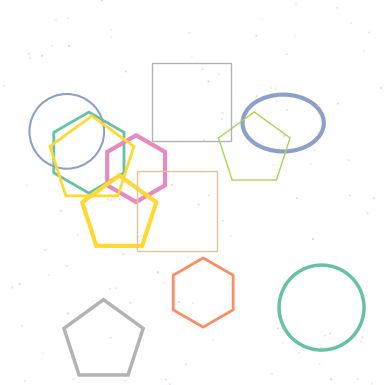[{"shape": "hexagon", "thickness": 2, "radius": 0.53, "center": [0.231, 0.604]}, {"shape": "circle", "thickness": 2.5, "radius": 0.55, "center": [0.835, 0.201]}, {"shape": "hexagon", "thickness": 2, "radius": 0.45, "center": [0.528, 0.24]}, {"shape": "circle", "thickness": 1.5, "radius": 0.49, "center": [0.173, 0.659]}, {"shape": "oval", "thickness": 3, "radius": 0.53, "center": [0.736, 0.68]}, {"shape": "hexagon", "thickness": 3, "radius": 0.43, "center": [0.354, 0.562]}, {"shape": "pentagon", "thickness": 1, "radius": 0.49, "center": [0.66, 0.611]}, {"shape": "pentagon", "thickness": 3, "radius": 0.51, "center": [0.31, 0.443]}, {"shape": "pentagon", "thickness": 2, "radius": 0.57, "center": [0.239, 0.584]}, {"shape": "square", "thickness": 1, "radius": 0.52, "center": [0.459, 0.453]}, {"shape": "square", "thickness": 1, "radius": 0.51, "center": [0.497, 0.736]}, {"shape": "pentagon", "thickness": 2.5, "radius": 0.54, "center": [0.269, 0.114]}]